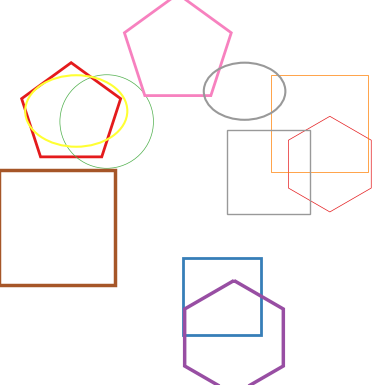[{"shape": "pentagon", "thickness": 2, "radius": 0.68, "center": [0.185, 0.702]}, {"shape": "hexagon", "thickness": 0.5, "radius": 0.62, "center": [0.857, 0.574]}, {"shape": "square", "thickness": 2, "radius": 0.51, "center": [0.578, 0.23]}, {"shape": "circle", "thickness": 0.5, "radius": 0.61, "center": [0.277, 0.684]}, {"shape": "hexagon", "thickness": 2.5, "radius": 0.74, "center": [0.608, 0.123]}, {"shape": "square", "thickness": 0.5, "radius": 0.63, "center": [0.83, 0.68]}, {"shape": "oval", "thickness": 1.5, "radius": 0.66, "center": [0.198, 0.712]}, {"shape": "square", "thickness": 2.5, "radius": 0.75, "center": [0.148, 0.409]}, {"shape": "pentagon", "thickness": 2, "radius": 0.73, "center": [0.462, 0.87]}, {"shape": "square", "thickness": 1, "radius": 0.54, "center": [0.697, 0.553]}, {"shape": "oval", "thickness": 1.5, "radius": 0.53, "center": [0.635, 0.763]}]